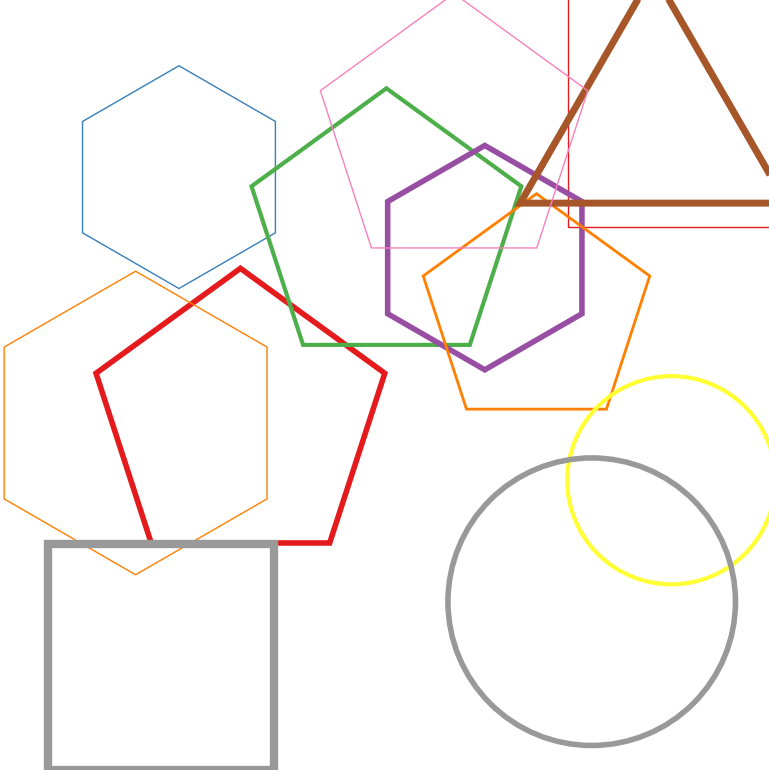[{"shape": "pentagon", "thickness": 2, "radius": 0.99, "center": [0.312, 0.454]}, {"shape": "square", "thickness": 0.5, "radius": 0.81, "center": [0.899, 0.867]}, {"shape": "hexagon", "thickness": 0.5, "radius": 0.72, "center": [0.232, 0.77]}, {"shape": "pentagon", "thickness": 1.5, "radius": 0.92, "center": [0.502, 0.701]}, {"shape": "hexagon", "thickness": 2, "radius": 0.73, "center": [0.63, 0.665]}, {"shape": "hexagon", "thickness": 0.5, "radius": 0.99, "center": [0.176, 0.451]}, {"shape": "pentagon", "thickness": 1, "radius": 0.77, "center": [0.697, 0.594]}, {"shape": "circle", "thickness": 1.5, "radius": 0.68, "center": [0.872, 0.376]}, {"shape": "triangle", "thickness": 2.5, "radius": 1.0, "center": [0.848, 0.836]}, {"shape": "pentagon", "thickness": 0.5, "radius": 0.91, "center": [0.59, 0.826]}, {"shape": "square", "thickness": 3, "radius": 0.73, "center": [0.21, 0.147]}, {"shape": "circle", "thickness": 2, "radius": 0.93, "center": [0.768, 0.219]}]